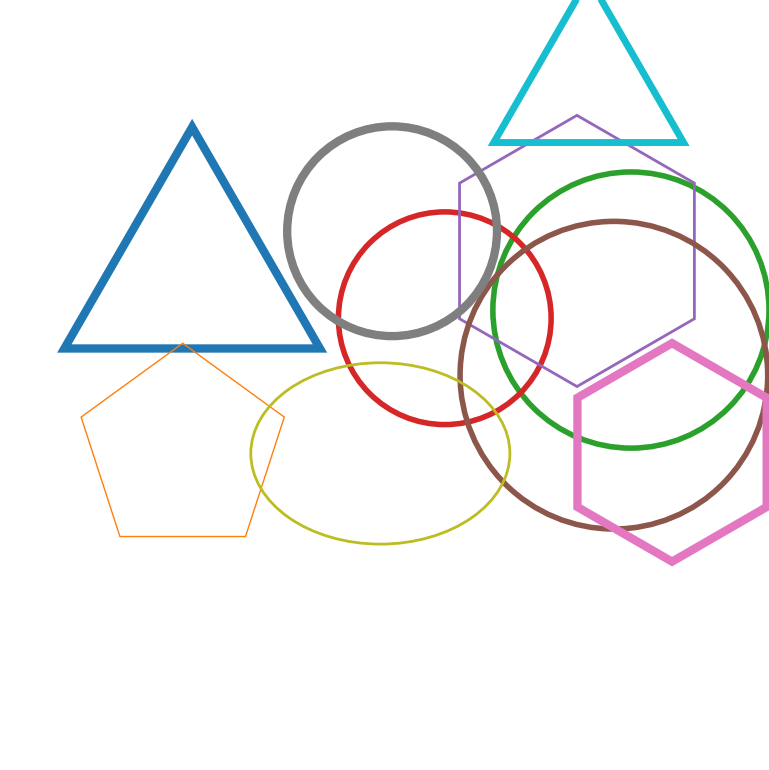[{"shape": "triangle", "thickness": 3, "radius": 0.96, "center": [0.25, 0.643]}, {"shape": "pentagon", "thickness": 0.5, "radius": 0.69, "center": [0.237, 0.415]}, {"shape": "circle", "thickness": 2, "radius": 0.9, "center": [0.819, 0.597]}, {"shape": "circle", "thickness": 2, "radius": 0.69, "center": [0.578, 0.587]}, {"shape": "hexagon", "thickness": 1, "radius": 0.88, "center": [0.749, 0.674]}, {"shape": "circle", "thickness": 2, "radius": 1.0, "center": [0.797, 0.513]}, {"shape": "hexagon", "thickness": 3, "radius": 0.71, "center": [0.873, 0.412]}, {"shape": "circle", "thickness": 3, "radius": 0.68, "center": [0.509, 0.7]}, {"shape": "oval", "thickness": 1, "radius": 0.84, "center": [0.494, 0.411]}, {"shape": "triangle", "thickness": 2.5, "radius": 0.71, "center": [0.765, 0.886]}]